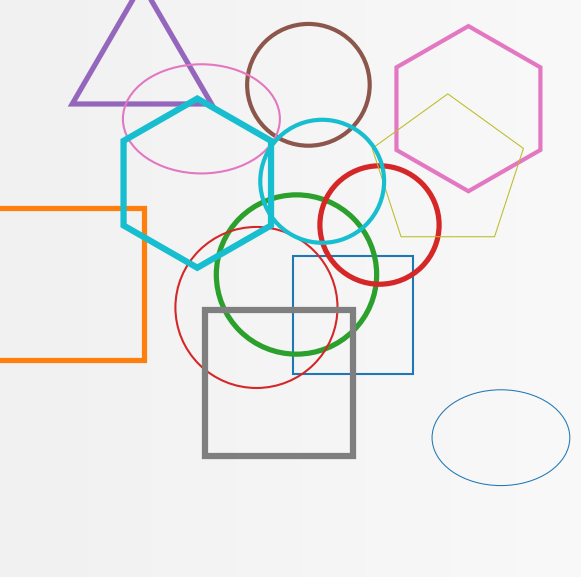[{"shape": "oval", "thickness": 0.5, "radius": 0.59, "center": [0.862, 0.241]}, {"shape": "square", "thickness": 1, "radius": 0.51, "center": [0.607, 0.454]}, {"shape": "square", "thickness": 2.5, "radius": 0.65, "center": [0.117, 0.507]}, {"shape": "circle", "thickness": 2.5, "radius": 0.69, "center": [0.51, 0.524]}, {"shape": "circle", "thickness": 1, "radius": 0.7, "center": [0.441, 0.467]}, {"shape": "circle", "thickness": 2.5, "radius": 0.51, "center": [0.653, 0.61]}, {"shape": "triangle", "thickness": 2.5, "radius": 0.69, "center": [0.244, 0.888]}, {"shape": "circle", "thickness": 2, "radius": 0.53, "center": [0.531, 0.852]}, {"shape": "hexagon", "thickness": 2, "radius": 0.71, "center": [0.806, 0.811]}, {"shape": "oval", "thickness": 1, "radius": 0.68, "center": [0.346, 0.793]}, {"shape": "square", "thickness": 3, "radius": 0.63, "center": [0.48, 0.336]}, {"shape": "pentagon", "thickness": 0.5, "radius": 0.68, "center": [0.77, 0.7]}, {"shape": "circle", "thickness": 2, "radius": 0.53, "center": [0.554, 0.685]}, {"shape": "hexagon", "thickness": 3, "radius": 0.73, "center": [0.339, 0.682]}]